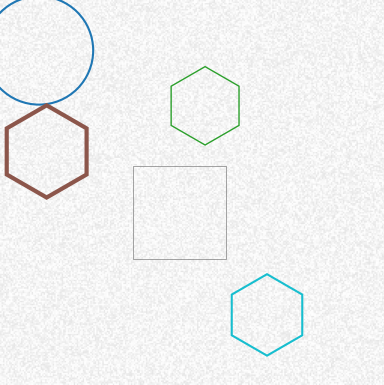[{"shape": "circle", "thickness": 1.5, "radius": 0.7, "center": [0.101, 0.869]}, {"shape": "hexagon", "thickness": 1, "radius": 0.51, "center": [0.533, 0.725]}, {"shape": "hexagon", "thickness": 3, "radius": 0.6, "center": [0.121, 0.607]}, {"shape": "square", "thickness": 0.5, "radius": 0.61, "center": [0.466, 0.448]}, {"shape": "hexagon", "thickness": 1.5, "radius": 0.53, "center": [0.694, 0.182]}]